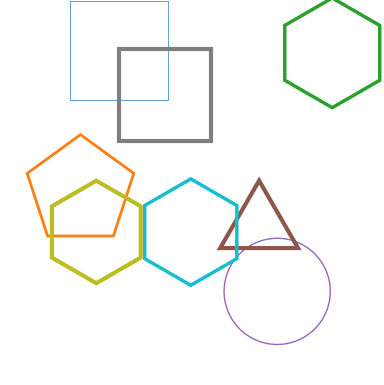[{"shape": "square", "thickness": 0.5, "radius": 0.64, "center": [0.309, 0.869]}, {"shape": "pentagon", "thickness": 2, "radius": 0.73, "center": [0.209, 0.505]}, {"shape": "hexagon", "thickness": 2.5, "radius": 0.71, "center": [0.863, 0.863]}, {"shape": "circle", "thickness": 1, "radius": 0.69, "center": [0.72, 0.243]}, {"shape": "triangle", "thickness": 3, "radius": 0.58, "center": [0.673, 0.414]}, {"shape": "square", "thickness": 3, "radius": 0.6, "center": [0.429, 0.752]}, {"shape": "hexagon", "thickness": 3, "radius": 0.67, "center": [0.25, 0.398]}, {"shape": "hexagon", "thickness": 2.5, "radius": 0.69, "center": [0.495, 0.397]}]